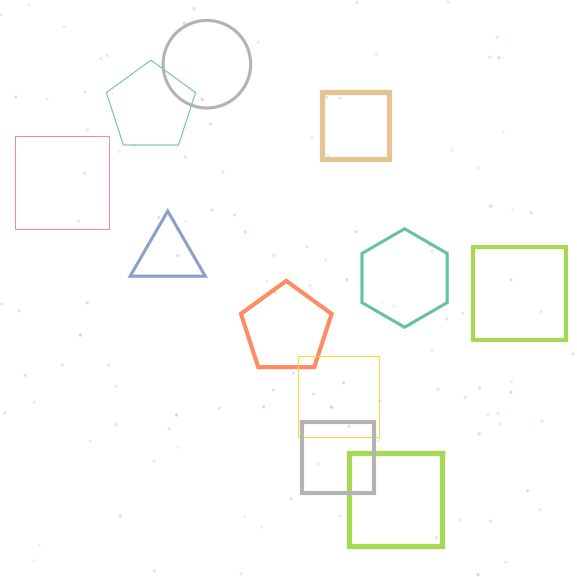[{"shape": "pentagon", "thickness": 0.5, "radius": 0.41, "center": [0.261, 0.814]}, {"shape": "hexagon", "thickness": 1.5, "radius": 0.43, "center": [0.701, 0.518]}, {"shape": "pentagon", "thickness": 2, "radius": 0.41, "center": [0.496, 0.43]}, {"shape": "triangle", "thickness": 1.5, "radius": 0.38, "center": [0.29, 0.558]}, {"shape": "square", "thickness": 0.5, "radius": 0.4, "center": [0.107, 0.683]}, {"shape": "square", "thickness": 2, "radius": 0.4, "center": [0.9, 0.491]}, {"shape": "square", "thickness": 2.5, "radius": 0.4, "center": [0.684, 0.134]}, {"shape": "square", "thickness": 0.5, "radius": 0.35, "center": [0.586, 0.312]}, {"shape": "square", "thickness": 2.5, "radius": 0.29, "center": [0.616, 0.782]}, {"shape": "circle", "thickness": 1.5, "radius": 0.38, "center": [0.358, 0.888]}, {"shape": "square", "thickness": 2, "radius": 0.31, "center": [0.586, 0.207]}]